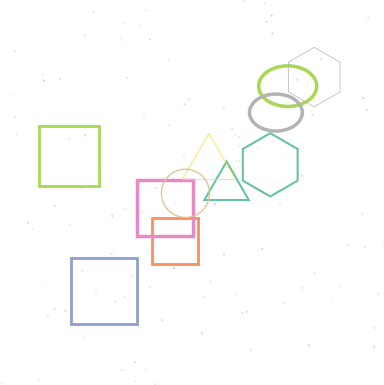[{"shape": "triangle", "thickness": 1.5, "radius": 0.33, "center": [0.589, 0.514]}, {"shape": "hexagon", "thickness": 1.5, "radius": 0.41, "center": [0.702, 0.572]}, {"shape": "square", "thickness": 2, "radius": 0.3, "center": [0.454, 0.373]}, {"shape": "square", "thickness": 2, "radius": 0.43, "center": [0.269, 0.245]}, {"shape": "square", "thickness": 2.5, "radius": 0.36, "center": [0.429, 0.46]}, {"shape": "square", "thickness": 2, "radius": 0.39, "center": [0.179, 0.595]}, {"shape": "oval", "thickness": 2.5, "radius": 0.38, "center": [0.747, 0.776]}, {"shape": "triangle", "thickness": 0.5, "radius": 0.4, "center": [0.543, 0.573]}, {"shape": "circle", "thickness": 1, "radius": 0.31, "center": [0.482, 0.498]}, {"shape": "oval", "thickness": 2.5, "radius": 0.34, "center": [0.717, 0.708]}, {"shape": "hexagon", "thickness": 0.5, "radius": 0.39, "center": [0.816, 0.8]}]